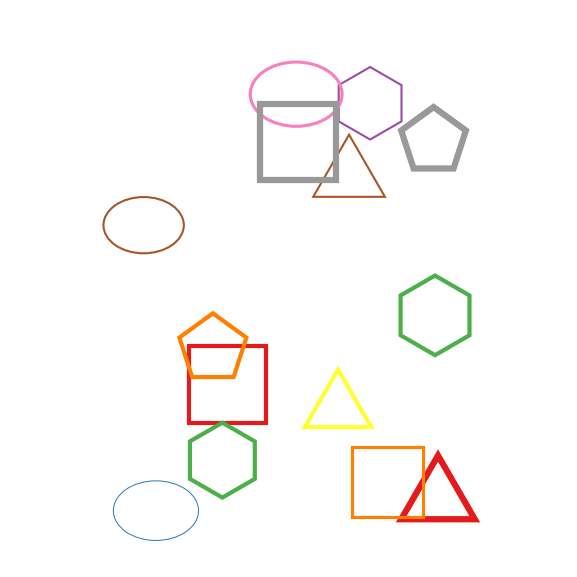[{"shape": "triangle", "thickness": 3, "radius": 0.37, "center": [0.758, 0.137]}, {"shape": "square", "thickness": 2, "radius": 0.33, "center": [0.394, 0.333]}, {"shape": "oval", "thickness": 0.5, "radius": 0.37, "center": [0.27, 0.115]}, {"shape": "hexagon", "thickness": 2, "radius": 0.32, "center": [0.385, 0.202]}, {"shape": "hexagon", "thickness": 2, "radius": 0.34, "center": [0.753, 0.453]}, {"shape": "hexagon", "thickness": 1, "radius": 0.31, "center": [0.641, 0.82]}, {"shape": "square", "thickness": 1.5, "radius": 0.31, "center": [0.67, 0.164]}, {"shape": "pentagon", "thickness": 2, "radius": 0.31, "center": [0.369, 0.396]}, {"shape": "triangle", "thickness": 2, "radius": 0.33, "center": [0.585, 0.293]}, {"shape": "oval", "thickness": 1, "radius": 0.35, "center": [0.249, 0.609]}, {"shape": "triangle", "thickness": 1, "radius": 0.36, "center": [0.604, 0.694]}, {"shape": "oval", "thickness": 1.5, "radius": 0.4, "center": [0.513, 0.836]}, {"shape": "pentagon", "thickness": 3, "radius": 0.29, "center": [0.751, 0.755]}, {"shape": "square", "thickness": 3, "radius": 0.33, "center": [0.516, 0.753]}]